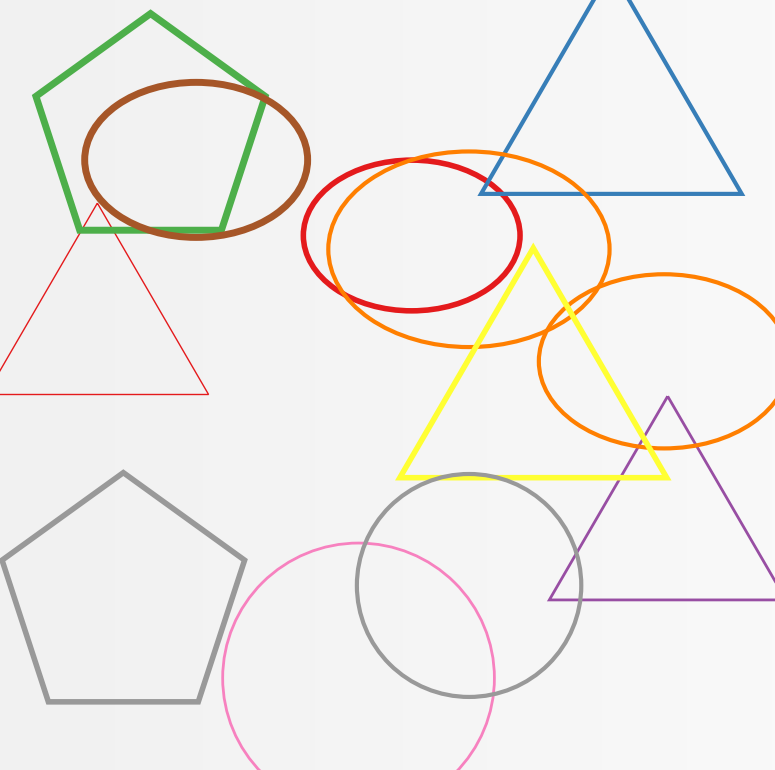[{"shape": "triangle", "thickness": 0.5, "radius": 0.83, "center": [0.126, 0.571]}, {"shape": "oval", "thickness": 2, "radius": 0.7, "center": [0.531, 0.694]}, {"shape": "triangle", "thickness": 1.5, "radius": 0.97, "center": [0.789, 0.845]}, {"shape": "pentagon", "thickness": 2.5, "radius": 0.78, "center": [0.194, 0.827]}, {"shape": "triangle", "thickness": 1, "radius": 0.88, "center": [0.862, 0.309]}, {"shape": "oval", "thickness": 1.5, "radius": 0.91, "center": [0.605, 0.676]}, {"shape": "oval", "thickness": 1.5, "radius": 0.81, "center": [0.857, 0.531]}, {"shape": "triangle", "thickness": 2, "radius": 0.99, "center": [0.688, 0.479]}, {"shape": "oval", "thickness": 2.5, "radius": 0.72, "center": [0.253, 0.792]}, {"shape": "circle", "thickness": 1, "radius": 0.88, "center": [0.463, 0.119]}, {"shape": "pentagon", "thickness": 2, "radius": 0.82, "center": [0.159, 0.222]}, {"shape": "circle", "thickness": 1.5, "radius": 0.72, "center": [0.605, 0.24]}]